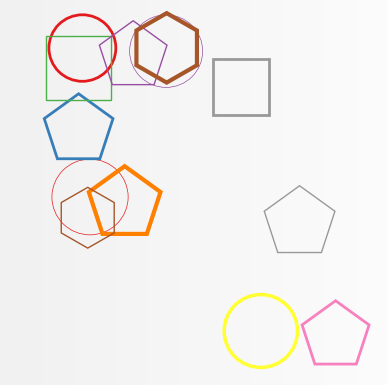[{"shape": "circle", "thickness": 0.5, "radius": 0.49, "center": [0.232, 0.488]}, {"shape": "circle", "thickness": 2, "radius": 0.43, "center": [0.213, 0.875]}, {"shape": "pentagon", "thickness": 2, "radius": 0.47, "center": [0.203, 0.663]}, {"shape": "square", "thickness": 1, "radius": 0.42, "center": [0.202, 0.823]}, {"shape": "pentagon", "thickness": 1, "radius": 0.46, "center": [0.344, 0.854]}, {"shape": "circle", "thickness": 0.5, "radius": 0.47, "center": [0.429, 0.867]}, {"shape": "pentagon", "thickness": 3, "radius": 0.49, "center": [0.322, 0.471]}, {"shape": "circle", "thickness": 2.5, "radius": 0.47, "center": [0.673, 0.14]}, {"shape": "hexagon", "thickness": 1, "radius": 0.39, "center": [0.226, 0.434]}, {"shape": "hexagon", "thickness": 3, "radius": 0.45, "center": [0.43, 0.876]}, {"shape": "pentagon", "thickness": 2, "radius": 0.45, "center": [0.866, 0.128]}, {"shape": "square", "thickness": 2, "radius": 0.36, "center": [0.622, 0.773]}, {"shape": "pentagon", "thickness": 1, "radius": 0.48, "center": [0.773, 0.422]}]